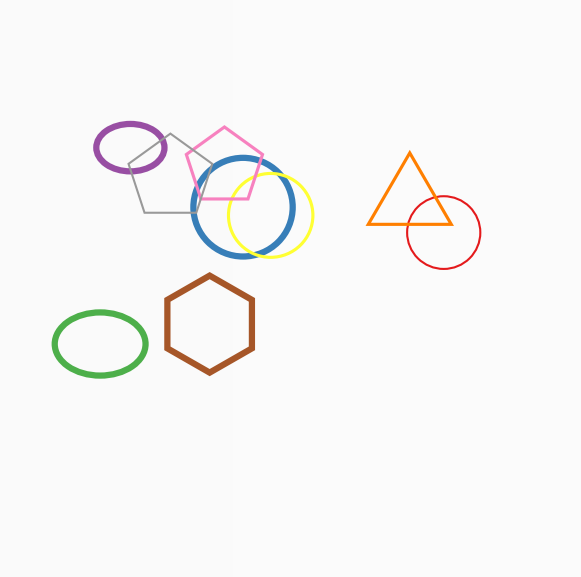[{"shape": "circle", "thickness": 1, "radius": 0.31, "center": [0.763, 0.596]}, {"shape": "circle", "thickness": 3, "radius": 0.43, "center": [0.418, 0.64]}, {"shape": "oval", "thickness": 3, "radius": 0.39, "center": [0.172, 0.403]}, {"shape": "oval", "thickness": 3, "radius": 0.29, "center": [0.224, 0.743]}, {"shape": "triangle", "thickness": 1.5, "radius": 0.41, "center": [0.705, 0.652]}, {"shape": "circle", "thickness": 1.5, "radius": 0.36, "center": [0.466, 0.626]}, {"shape": "hexagon", "thickness": 3, "radius": 0.42, "center": [0.361, 0.438]}, {"shape": "pentagon", "thickness": 1.5, "radius": 0.34, "center": [0.386, 0.71]}, {"shape": "pentagon", "thickness": 1, "radius": 0.38, "center": [0.293, 0.692]}]